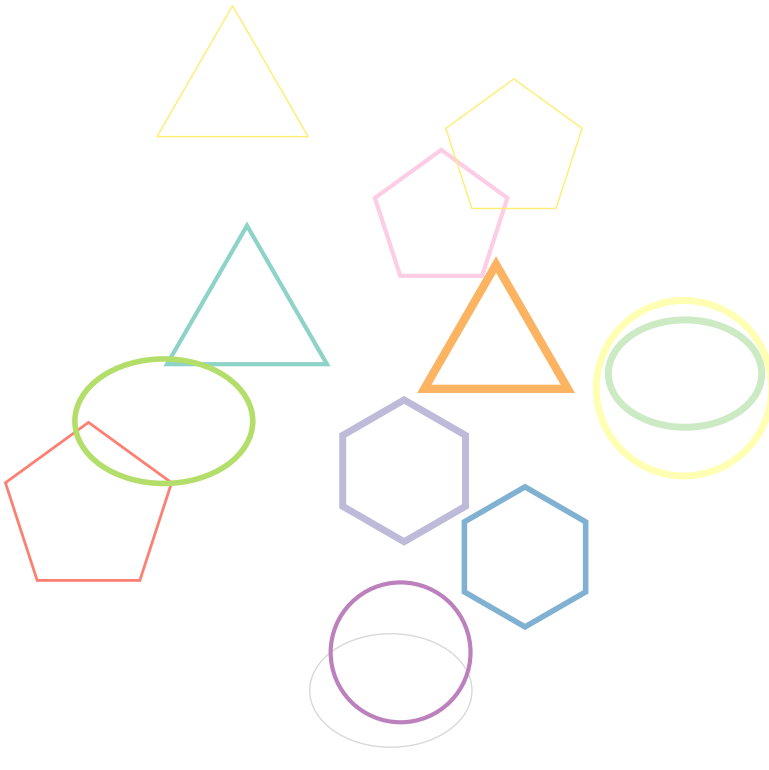[{"shape": "triangle", "thickness": 1.5, "radius": 0.6, "center": [0.321, 0.587]}, {"shape": "circle", "thickness": 2.5, "radius": 0.57, "center": [0.888, 0.496]}, {"shape": "hexagon", "thickness": 2.5, "radius": 0.46, "center": [0.525, 0.389]}, {"shape": "pentagon", "thickness": 1, "radius": 0.57, "center": [0.115, 0.338]}, {"shape": "hexagon", "thickness": 2, "radius": 0.45, "center": [0.682, 0.277]}, {"shape": "triangle", "thickness": 3, "radius": 0.54, "center": [0.644, 0.549]}, {"shape": "oval", "thickness": 2, "radius": 0.58, "center": [0.213, 0.453]}, {"shape": "pentagon", "thickness": 1.5, "radius": 0.45, "center": [0.573, 0.715]}, {"shape": "oval", "thickness": 0.5, "radius": 0.53, "center": [0.508, 0.103]}, {"shape": "circle", "thickness": 1.5, "radius": 0.45, "center": [0.52, 0.153]}, {"shape": "oval", "thickness": 2.5, "radius": 0.5, "center": [0.89, 0.515]}, {"shape": "pentagon", "thickness": 0.5, "radius": 0.47, "center": [0.667, 0.805]}, {"shape": "triangle", "thickness": 0.5, "radius": 0.57, "center": [0.302, 0.879]}]